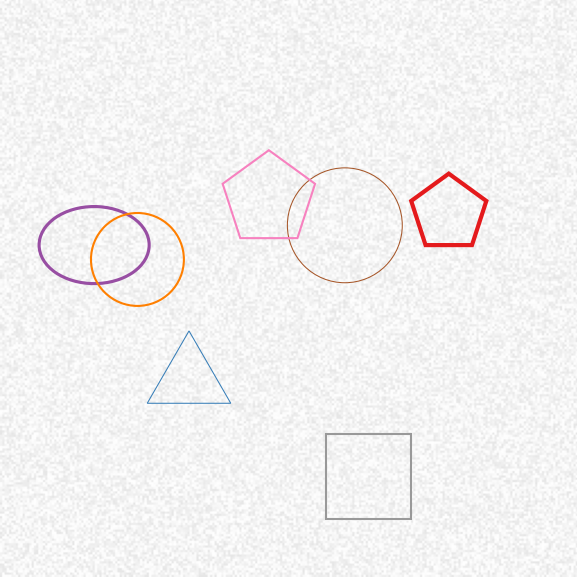[{"shape": "pentagon", "thickness": 2, "radius": 0.34, "center": [0.777, 0.63]}, {"shape": "triangle", "thickness": 0.5, "radius": 0.42, "center": [0.327, 0.343]}, {"shape": "oval", "thickness": 1.5, "radius": 0.48, "center": [0.163, 0.575]}, {"shape": "circle", "thickness": 1, "radius": 0.4, "center": [0.238, 0.55]}, {"shape": "circle", "thickness": 0.5, "radius": 0.5, "center": [0.597, 0.609]}, {"shape": "pentagon", "thickness": 1, "radius": 0.42, "center": [0.466, 0.655]}, {"shape": "square", "thickness": 1, "radius": 0.37, "center": [0.639, 0.174]}]